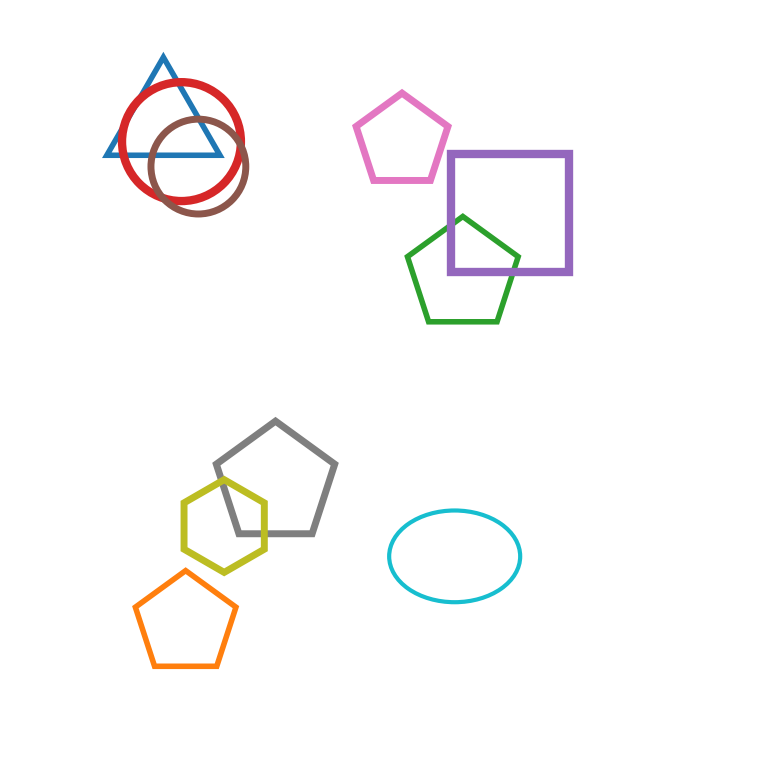[{"shape": "triangle", "thickness": 2, "radius": 0.42, "center": [0.212, 0.841]}, {"shape": "pentagon", "thickness": 2, "radius": 0.34, "center": [0.241, 0.19]}, {"shape": "pentagon", "thickness": 2, "radius": 0.38, "center": [0.601, 0.643]}, {"shape": "circle", "thickness": 3, "radius": 0.39, "center": [0.236, 0.816]}, {"shape": "square", "thickness": 3, "radius": 0.38, "center": [0.662, 0.723]}, {"shape": "circle", "thickness": 2.5, "radius": 0.31, "center": [0.258, 0.784]}, {"shape": "pentagon", "thickness": 2.5, "radius": 0.31, "center": [0.522, 0.816]}, {"shape": "pentagon", "thickness": 2.5, "radius": 0.4, "center": [0.358, 0.372]}, {"shape": "hexagon", "thickness": 2.5, "radius": 0.3, "center": [0.291, 0.317]}, {"shape": "oval", "thickness": 1.5, "radius": 0.43, "center": [0.59, 0.277]}]